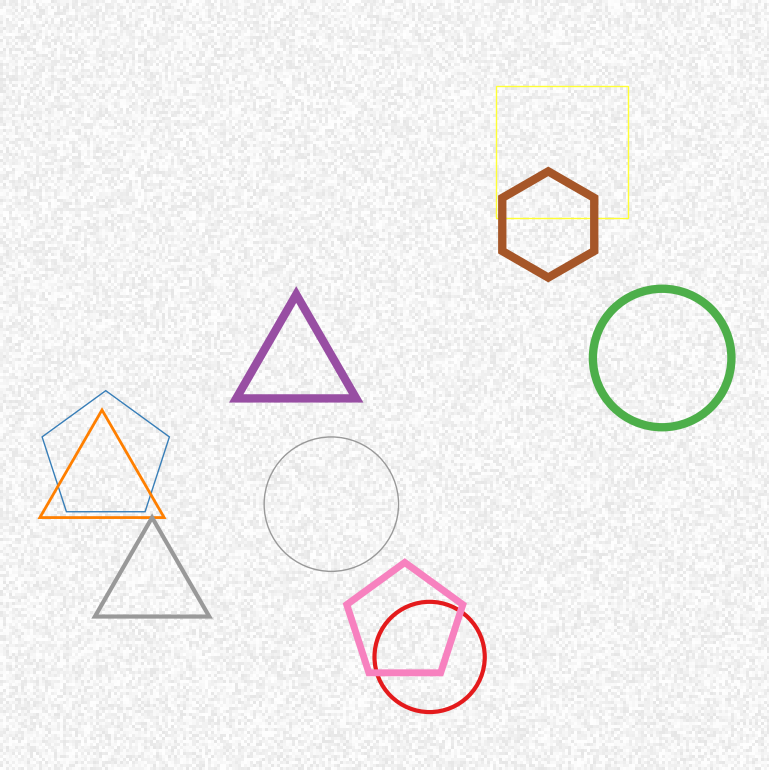[{"shape": "circle", "thickness": 1.5, "radius": 0.36, "center": [0.558, 0.147]}, {"shape": "pentagon", "thickness": 0.5, "radius": 0.43, "center": [0.137, 0.406]}, {"shape": "circle", "thickness": 3, "radius": 0.45, "center": [0.86, 0.535]}, {"shape": "triangle", "thickness": 3, "radius": 0.45, "center": [0.385, 0.528]}, {"shape": "triangle", "thickness": 1, "radius": 0.47, "center": [0.132, 0.374]}, {"shape": "square", "thickness": 0.5, "radius": 0.43, "center": [0.73, 0.802]}, {"shape": "hexagon", "thickness": 3, "radius": 0.34, "center": [0.712, 0.708]}, {"shape": "pentagon", "thickness": 2.5, "radius": 0.4, "center": [0.526, 0.19]}, {"shape": "circle", "thickness": 0.5, "radius": 0.44, "center": [0.43, 0.345]}, {"shape": "triangle", "thickness": 1.5, "radius": 0.43, "center": [0.198, 0.242]}]